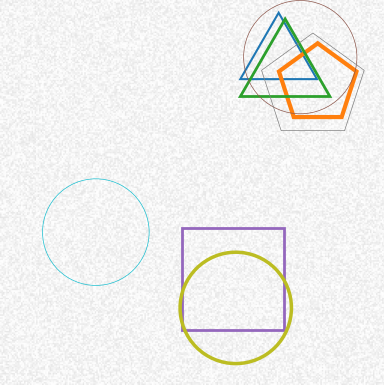[{"shape": "triangle", "thickness": 1.5, "radius": 0.57, "center": [0.724, 0.852]}, {"shape": "pentagon", "thickness": 3, "radius": 0.53, "center": [0.825, 0.782]}, {"shape": "triangle", "thickness": 2, "radius": 0.67, "center": [0.741, 0.817]}, {"shape": "square", "thickness": 2, "radius": 0.66, "center": [0.605, 0.276]}, {"shape": "circle", "thickness": 0.5, "radius": 0.74, "center": [0.78, 0.852]}, {"shape": "pentagon", "thickness": 0.5, "radius": 0.7, "center": [0.813, 0.774]}, {"shape": "circle", "thickness": 2.5, "radius": 0.72, "center": [0.612, 0.2]}, {"shape": "circle", "thickness": 0.5, "radius": 0.69, "center": [0.249, 0.397]}]